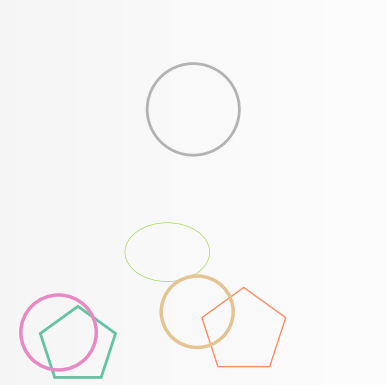[{"shape": "pentagon", "thickness": 2, "radius": 0.51, "center": [0.201, 0.102]}, {"shape": "pentagon", "thickness": 1, "radius": 0.57, "center": [0.629, 0.14]}, {"shape": "circle", "thickness": 2.5, "radius": 0.49, "center": [0.151, 0.136]}, {"shape": "oval", "thickness": 0.5, "radius": 0.55, "center": [0.432, 0.345]}, {"shape": "circle", "thickness": 2.5, "radius": 0.46, "center": [0.509, 0.19]}, {"shape": "circle", "thickness": 2, "radius": 0.59, "center": [0.499, 0.716]}]